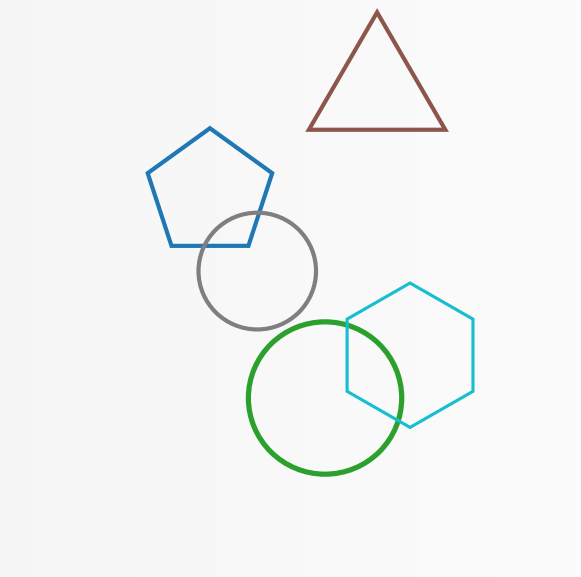[{"shape": "pentagon", "thickness": 2, "radius": 0.56, "center": [0.361, 0.665]}, {"shape": "circle", "thickness": 2.5, "radius": 0.66, "center": [0.559, 0.31]}, {"shape": "triangle", "thickness": 2, "radius": 0.68, "center": [0.649, 0.842]}, {"shape": "circle", "thickness": 2, "radius": 0.51, "center": [0.443, 0.53]}, {"shape": "hexagon", "thickness": 1.5, "radius": 0.63, "center": [0.705, 0.384]}]